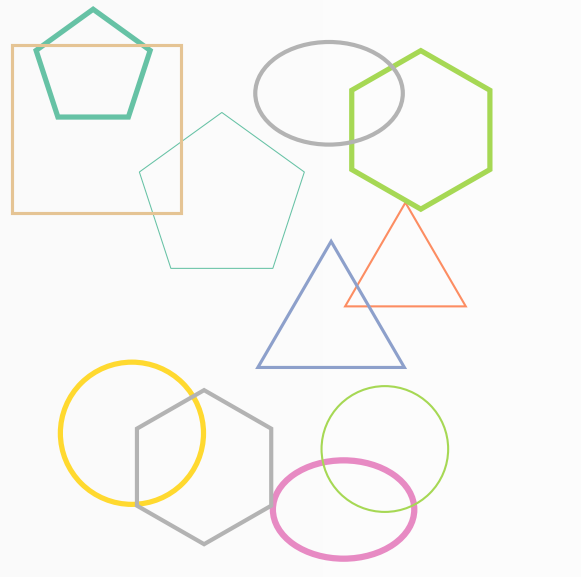[{"shape": "pentagon", "thickness": 0.5, "radius": 0.75, "center": [0.382, 0.655]}, {"shape": "pentagon", "thickness": 2.5, "radius": 0.52, "center": [0.16, 0.88]}, {"shape": "triangle", "thickness": 1, "radius": 0.6, "center": [0.698, 0.529]}, {"shape": "triangle", "thickness": 1.5, "radius": 0.73, "center": [0.57, 0.436]}, {"shape": "oval", "thickness": 3, "radius": 0.61, "center": [0.591, 0.117]}, {"shape": "circle", "thickness": 1, "radius": 0.54, "center": [0.662, 0.222]}, {"shape": "hexagon", "thickness": 2.5, "radius": 0.69, "center": [0.724, 0.774]}, {"shape": "circle", "thickness": 2.5, "radius": 0.62, "center": [0.227, 0.249]}, {"shape": "square", "thickness": 1.5, "radius": 0.73, "center": [0.166, 0.775]}, {"shape": "oval", "thickness": 2, "radius": 0.63, "center": [0.566, 0.838]}, {"shape": "hexagon", "thickness": 2, "radius": 0.67, "center": [0.351, 0.19]}]